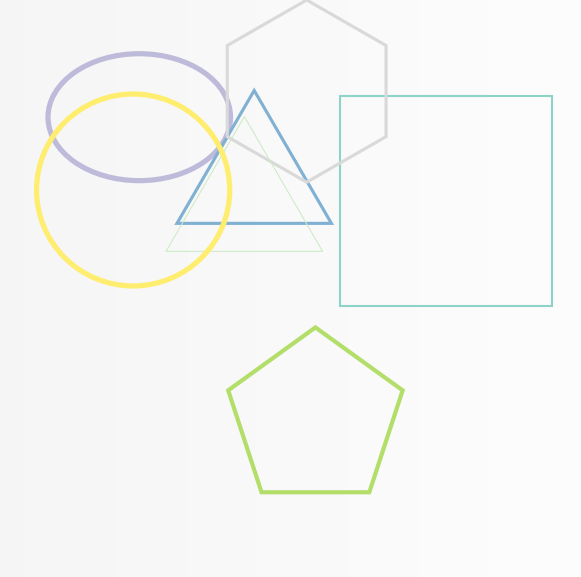[{"shape": "square", "thickness": 1, "radius": 0.91, "center": [0.767, 0.651]}, {"shape": "oval", "thickness": 2.5, "radius": 0.79, "center": [0.24, 0.796]}, {"shape": "triangle", "thickness": 1.5, "radius": 0.77, "center": [0.437, 0.689]}, {"shape": "pentagon", "thickness": 2, "radius": 0.79, "center": [0.543, 0.274]}, {"shape": "hexagon", "thickness": 1.5, "radius": 0.79, "center": [0.528, 0.841]}, {"shape": "triangle", "thickness": 0.5, "radius": 0.78, "center": [0.42, 0.642]}, {"shape": "circle", "thickness": 2.5, "radius": 0.83, "center": [0.229, 0.67]}]